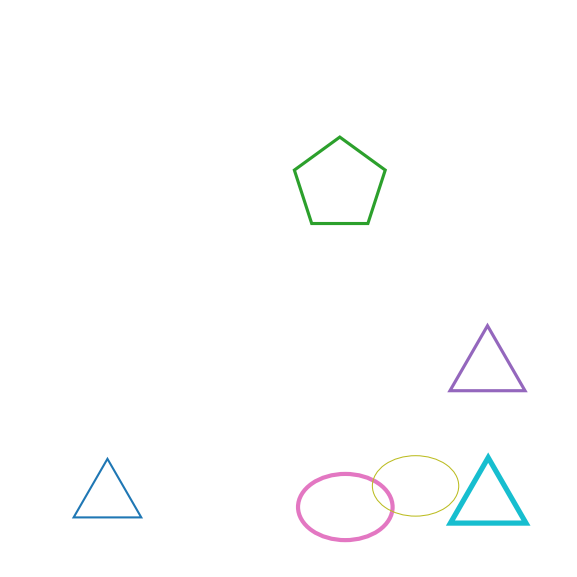[{"shape": "triangle", "thickness": 1, "radius": 0.34, "center": [0.186, 0.137]}, {"shape": "pentagon", "thickness": 1.5, "radius": 0.41, "center": [0.588, 0.679]}, {"shape": "triangle", "thickness": 1.5, "radius": 0.38, "center": [0.844, 0.36]}, {"shape": "oval", "thickness": 2, "radius": 0.41, "center": [0.598, 0.121]}, {"shape": "oval", "thickness": 0.5, "radius": 0.37, "center": [0.72, 0.158]}, {"shape": "triangle", "thickness": 2.5, "radius": 0.38, "center": [0.845, 0.131]}]